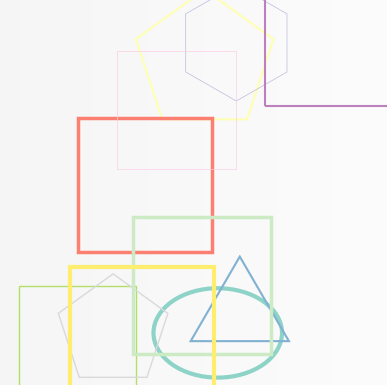[{"shape": "oval", "thickness": 3, "radius": 0.83, "center": [0.562, 0.135]}, {"shape": "pentagon", "thickness": 1.5, "radius": 0.93, "center": [0.528, 0.841]}, {"shape": "hexagon", "thickness": 0.5, "radius": 0.75, "center": [0.61, 0.889]}, {"shape": "square", "thickness": 2.5, "radius": 0.87, "center": [0.375, 0.519]}, {"shape": "triangle", "thickness": 1.5, "radius": 0.73, "center": [0.619, 0.187]}, {"shape": "square", "thickness": 1, "radius": 0.75, "center": [0.2, 0.106]}, {"shape": "square", "thickness": 0.5, "radius": 0.76, "center": [0.455, 0.715]}, {"shape": "pentagon", "thickness": 1, "radius": 0.74, "center": [0.292, 0.14]}, {"shape": "square", "thickness": 1.5, "radius": 0.86, "center": [0.856, 0.896]}, {"shape": "square", "thickness": 2.5, "radius": 0.89, "center": [0.522, 0.258]}, {"shape": "square", "thickness": 3, "radius": 0.93, "center": [0.365, 0.121]}]